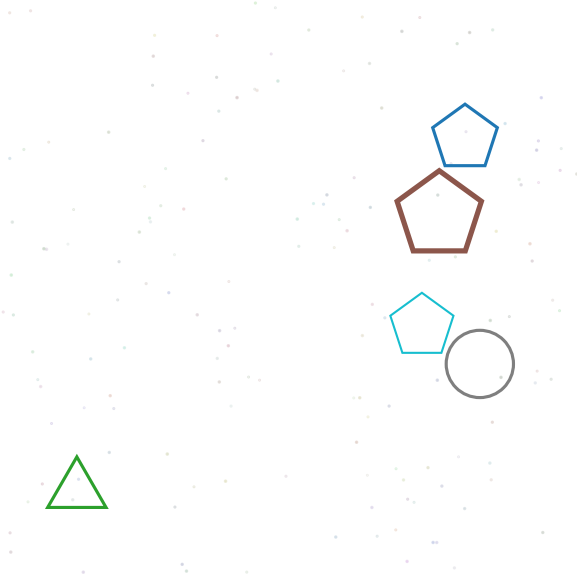[{"shape": "pentagon", "thickness": 1.5, "radius": 0.29, "center": [0.805, 0.76]}, {"shape": "triangle", "thickness": 1.5, "radius": 0.29, "center": [0.133, 0.15]}, {"shape": "pentagon", "thickness": 2.5, "radius": 0.38, "center": [0.761, 0.627]}, {"shape": "circle", "thickness": 1.5, "radius": 0.29, "center": [0.831, 0.369]}, {"shape": "pentagon", "thickness": 1, "radius": 0.29, "center": [0.731, 0.435]}]